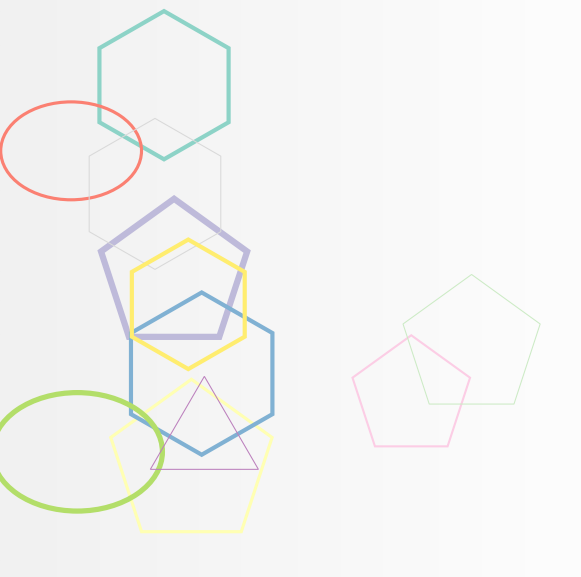[{"shape": "hexagon", "thickness": 2, "radius": 0.64, "center": [0.282, 0.852]}, {"shape": "pentagon", "thickness": 1.5, "radius": 0.73, "center": [0.329, 0.196]}, {"shape": "pentagon", "thickness": 3, "radius": 0.66, "center": [0.3, 0.523]}, {"shape": "oval", "thickness": 1.5, "radius": 0.61, "center": [0.122, 0.738]}, {"shape": "hexagon", "thickness": 2, "radius": 0.7, "center": [0.347, 0.352]}, {"shape": "oval", "thickness": 2.5, "radius": 0.73, "center": [0.133, 0.217]}, {"shape": "pentagon", "thickness": 1, "radius": 0.53, "center": [0.708, 0.312]}, {"shape": "hexagon", "thickness": 0.5, "radius": 0.65, "center": [0.267, 0.663]}, {"shape": "triangle", "thickness": 0.5, "radius": 0.54, "center": [0.352, 0.24]}, {"shape": "pentagon", "thickness": 0.5, "radius": 0.62, "center": [0.811, 0.4]}, {"shape": "hexagon", "thickness": 2, "radius": 0.56, "center": [0.324, 0.472]}]